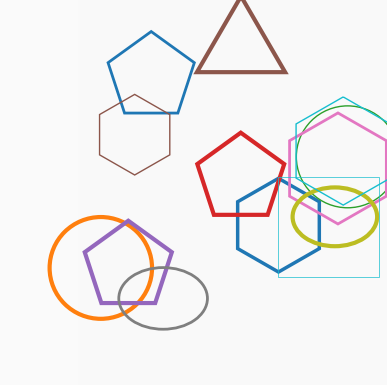[{"shape": "hexagon", "thickness": 2.5, "radius": 0.61, "center": [0.719, 0.415]}, {"shape": "pentagon", "thickness": 2, "radius": 0.59, "center": [0.39, 0.801]}, {"shape": "circle", "thickness": 3, "radius": 0.66, "center": [0.26, 0.304]}, {"shape": "circle", "thickness": 1, "radius": 0.66, "center": [0.897, 0.593]}, {"shape": "pentagon", "thickness": 3, "radius": 0.59, "center": [0.621, 0.537]}, {"shape": "pentagon", "thickness": 3, "radius": 0.59, "center": [0.331, 0.308]}, {"shape": "triangle", "thickness": 3, "radius": 0.66, "center": [0.622, 0.878]}, {"shape": "hexagon", "thickness": 1, "radius": 0.52, "center": [0.348, 0.65]}, {"shape": "hexagon", "thickness": 2, "radius": 0.72, "center": [0.872, 0.562]}, {"shape": "oval", "thickness": 2, "radius": 0.57, "center": [0.421, 0.225]}, {"shape": "oval", "thickness": 3, "radius": 0.55, "center": [0.864, 0.437]}, {"shape": "square", "thickness": 0.5, "radius": 0.65, "center": [0.847, 0.41]}, {"shape": "hexagon", "thickness": 1, "radius": 0.7, "center": [0.886, 0.608]}]